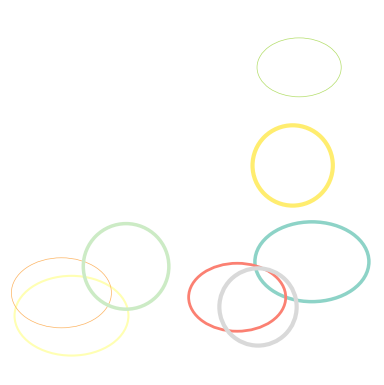[{"shape": "oval", "thickness": 2.5, "radius": 0.74, "center": [0.81, 0.32]}, {"shape": "oval", "thickness": 1.5, "radius": 0.74, "center": [0.186, 0.18]}, {"shape": "oval", "thickness": 2, "radius": 0.63, "center": [0.616, 0.228]}, {"shape": "oval", "thickness": 0.5, "radius": 0.65, "center": [0.159, 0.239]}, {"shape": "oval", "thickness": 0.5, "radius": 0.55, "center": [0.777, 0.825]}, {"shape": "circle", "thickness": 3, "radius": 0.5, "center": [0.67, 0.203]}, {"shape": "circle", "thickness": 2.5, "radius": 0.56, "center": [0.327, 0.308]}, {"shape": "circle", "thickness": 3, "radius": 0.52, "center": [0.76, 0.57]}]